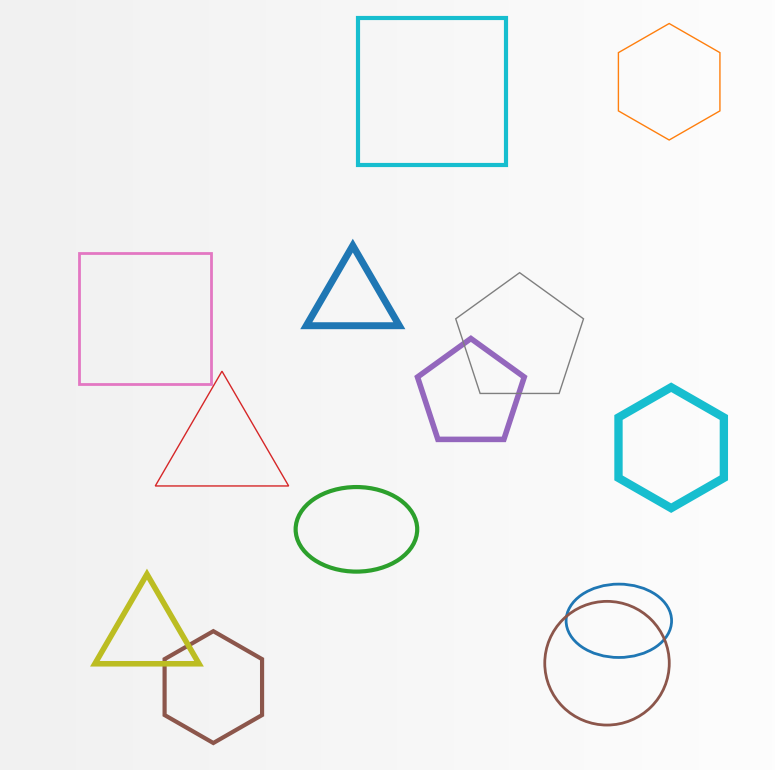[{"shape": "triangle", "thickness": 2.5, "radius": 0.35, "center": [0.455, 0.612]}, {"shape": "oval", "thickness": 1, "radius": 0.34, "center": [0.799, 0.194]}, {"shape": "hexagon", "thickness": 0.5, "radius": 0.38, "center": [0.863, 0.894]}, {"shape": "oval", "thickness": 1.5, "radius": 0.39, "center": [0.46, 0.313]}, {"shape": "triangle", "thickness": 0.5, "radius": 0.5, "center": [0.286, 0.419]}, {"shape": "pentagon", "thickness": 2, "radius": 0.36, "center": [0.608, 0.488]}, {"shape": "hexagon", "thickness": 1.5, "radius": 0.36, "center": [0.275, 0.108]}, {"shape": "circle", "thickness": 1, "radius": 0.4, "center": [0.783, 0.139]}, {"shape": "square", "thickness": 1, "radius": 0.43, "center": [0.187, 0.586]}, {"shape": "pentagon", "thickness": 0.5, "radius": 0.43, "center": [0.67, 0.559]}, {"shape": "triangle", "thickness": 2, "radius": 0.39, "center": [0.19, 0.177]}, {"shape": "hexagon", "thickness": 3, "radius": 0.39, "center": [0.866, 0.419]}, {"shape": "square", "thickness": 1.5, "radius": 0.48, "center": [0.557, 0.881]}]